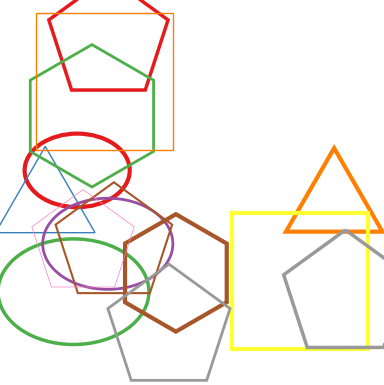[{"shape": "pentagon", "thickness": 2.5, "radius": 0.81, "center": [0.282, 0.898]}, {"shape": "oval", "thickness": 3, "radius": 0.68, "center": [0.2, 0.557]}, {"shape": "triangle", "thickness": 1, "radius": 0.75, "center": [0.118, 0.47]}, {"shape": "hexagon", "thickness": 2, "radius": 0.92, "center": [0.239, 0.699]}, {"shape": "oval", "thickness": 2.5, "radius": 0.98, "center": [0.191, 0.242]}, {"shape": "oval", "thickness": 2, "radius": 0.85, "center": [0.28, 0.367]}, {"shape": "triangle", "thickness": 3, "radius": 0.72, "center": [0.868, 0.471]}, {"shape": "square", "thickness": 1, "radius": 0.89, "center": [0.272, 0.788]}, {"shape": "square", "thickness": 3, "radius": 0.88, "center": [0.78, 0.269]}, {"shape": "hexagon", "thickness": 3, "radius": 0.76, "center": [0.457, 0.291]}, {"shape": "pentagon", "thickness": 1.5, "radius": 0.8, "center": [0.296, 0.367]}, {"shape": "pentagon", "thickness": 0.5, "radius": 0.7, "center": [0.216, 0.368]}, {"shape": "pentagon", "thickness": 2, "radius": 0.83, "center": [0.439, 0.147]}, {"shape": "pentagon", "thickness": 2.5, "radius": 0.84, "center": [0.897, 0.234]}]